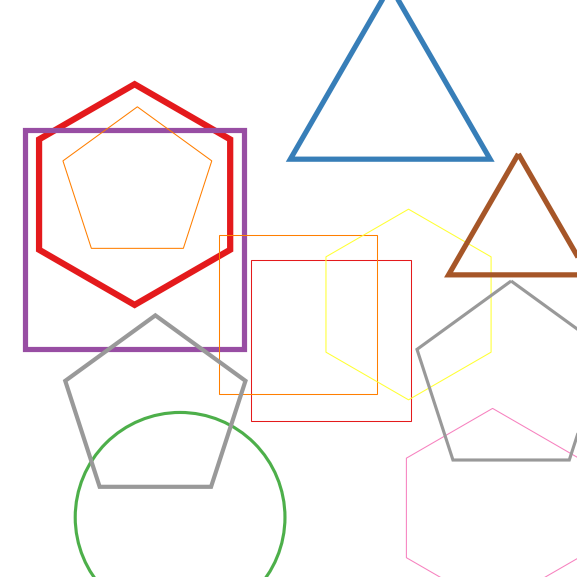[{"shape": "hexagon", "thickness": 3, "radius": 0.96, "center": [0.233, 0.662]}, {"shape": "square", "thickness": 0.5, "radius": 0.69, "center": [0.573, 0.409]}, {"shape": "triangle", "thickness": 2.5, "radius": 1.0, "center": [0.676, 0.823]}, {"shape": "circle", "thickness": 1.5, "radius": 0.91, "center": [0.312, 0.103]}, {"shape": "square", "thickness": 2.5, "radius": 0.95, "center": [0.233, 0.584]}, {"shape": "square", "thickness": 0.5, "radius": 0.69, "center": [0.516, 0.455]}, {"shape": "pentagon", "thickness": 0.5, "radius": 0.68, "center": [0.238, 0.679]}, {"shape": "hexagon", "thickness": 0.5, "radius": 0.83, "center": [0.707, 0.472]}, {"shape": "triangle", "thickness": 2.5, "radius": 0.7, "center": [0.898, 0.593]}, {"shape": "hexagon", "thickness": 0.5, "radius": 0.86, "center": [0.853, 0.12]}, {"shape": "pentagon", "thickness": 1.5, "radius": 0.86, "center": [0.885, 0.341]}, {"shape": "pentagon", "thickness": 2, "radius": 0.82, "center": [0.269, 0.289]}]